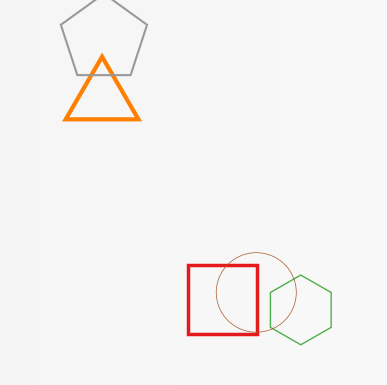[{"shape": "square", "thickness": 2.5, "radius": 0.45, "center": [0.574, 0.222]}, {"shape": "hexagon", "thickness": 1, "radius": 0.45, "center": [0.776, 0.195]}, {"shape": "triangle", "thickness": 3, "radius": 0.54, "center": [0.263, 0.744]}, {"shape": "circle", "thickness": 0.5, "radius": 0.52, "center": [0.661, 0.24]}, {"shape": "pentagon", "thickness": 1.5, "radius": 0.58, "center": [0.268, 0.899]}]